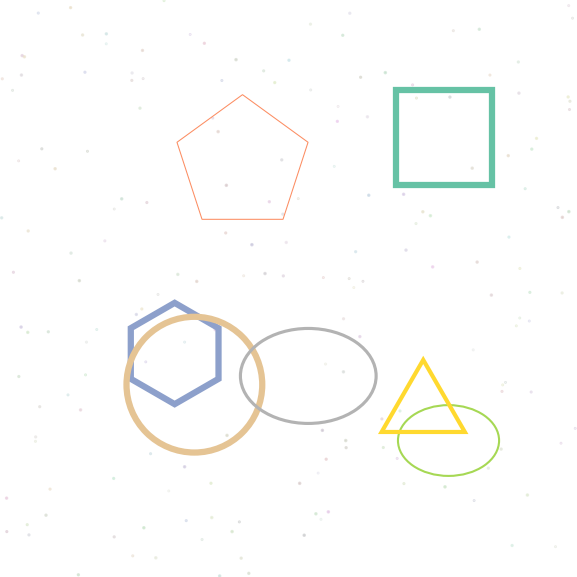[{"shape": "square", "thickness": 3, "radius": 0.41, "center": [0.769, 0.761]}, {"shape": "pentagon", "thickness": 0.5, "radius": 0.6, "center": [0.42, 0.716]}, {"shape": "hexagon", "thickness": 3, "radius": 0.44, "center": [0.302, 0.387]}, {"shape": "oval", "thickness": 1, "radius": 0.44, "center": [0.777, 0.236]}, {"shape": "triangle", "thickness": 2, "radius": 0.42, "center": [0.733, 0.293]}, {"shape": "circle", "thickness": 3, "radius": 0.59, "center": [0.337, 0.333]}, {"shape": "oval", "thickness": 1.5, "radius": 0.59, "center": [0.534, 0.348]}]